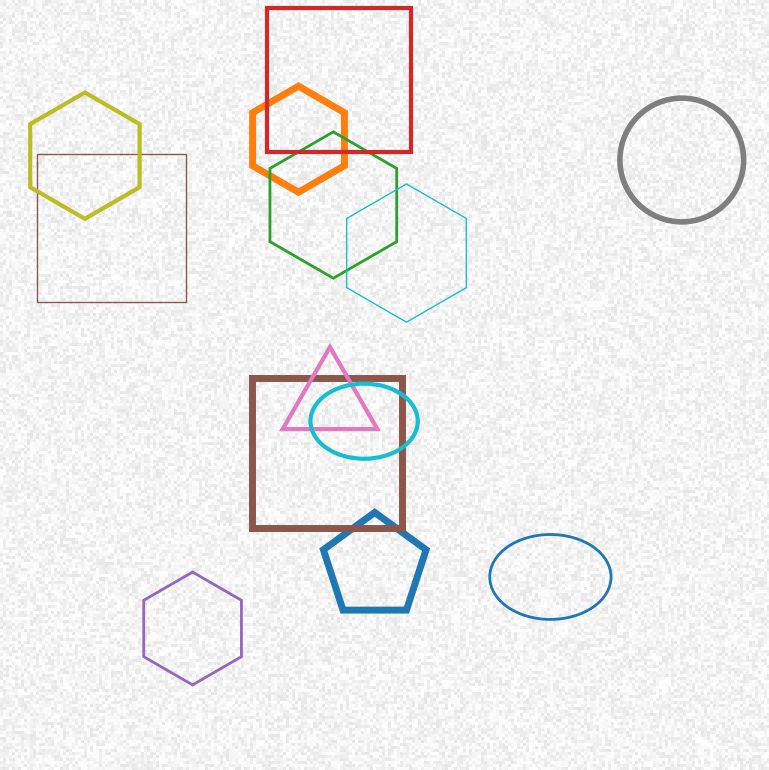[{"shape": "oval", "thickness": 1, "radius": 0.39, "center": [0.715, 0.251]}, {"shape": "pentagon", "thickness": 2.5, "radius": 0.35, "center": [0.487, 0.264]}, {"shape": "hexagon", "thickness": 2.5, "radius": 0.34, "center": [0.388, 0.819]}, {"shape": "hexagon", "thickness": 1, "radius": 0.48, "center": [0.433, 0.734]}, {"shape": "square", "thickness": 1.5, "radius": 0.47, "center": [0.441, 0.897]}, {"shape": "hexagon", "thickness": 1, "radius": 0.37, "center": [0.25, 0.184]}, {"shape": "square", "thickness": 2.5, "radius": 0.49, "center": [0.424, 0.411]}, {"shape": "square", "thickness": 0.5, "radius": 0.48, "center": [0.145, 0.704]}, {"shape": "triangle", "thickness": 1.5, "radius": 0.36, "center": [0.429, 0.478]}, {"shape": "circle", "thickness": 2, "radius": 0.4, "center": [0.885, 0.792]}, {"shape": "hexagon", "thickness": 1.5, "radius": 0.41, "center": [0.11, 0.798]}, {"shape": "oval", "thickness": 1.5, "radius": 0.35, "center": [0.473, 0.453]}, {"shape": "hexagon", "thickness": 0.5, "radius": 0.45, "center": [0.528, 0.671]}]